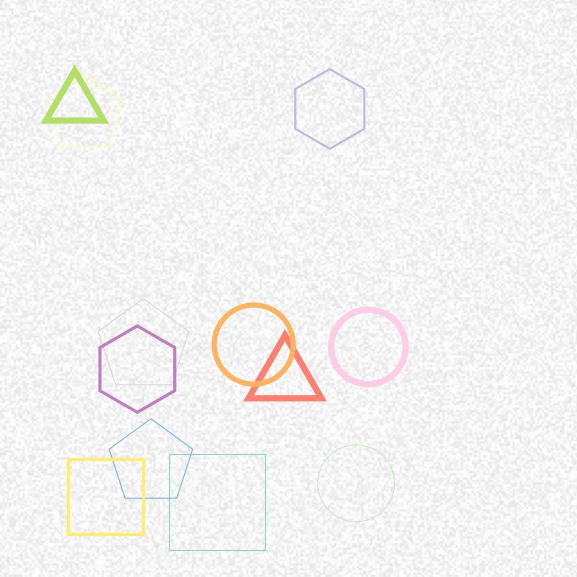[{"shape": "square", "thickness": 0.5, "radius": 0.42, "center": [0.376, 0.13]}, {"shape": "pentagon", "thickness": 0.5, "radius": 0.35, "center": [0.147, 0.802]}, {"shape": "hexagon", "thickness": 1, "radius": 0.35, "center": [0.571, 0.811]}, {"shape": "triangle", "thickness": 3, "radius": 0.36, "center": [0.494, 0.346]}, {"shape": "pentagon", "thickness": 0.5, "radius": 0.38, "center": [0.261, 0.198]}, {"shape": "circle", "thickness": 2.5, "radius": 0.34, "center": [0.439, 0.402]}, {"shape": "triangle", "thickness": 3, "radius": 0.29, "center": [0.129, 0.819]}, {"shape": "circle", "thickness": 3, "radius": 0.32, "center": [0.638, 0.398]}, {"shape": "pentagon", "thickness": 0.5, "radius": 0.41, "center": [0.249, 0.4]}, {"shape": "hexagon", "thickness": 1.5, "radius": 0.37, "center": [0.238, 0.36]}, {"shape": "circle", "thickness": 0.5, "radius": 0.33, "center": [0.617, 0.162]}, {"shape": "square", "thickness": 1.5, "radius": 0.32, "center": [0.183, 0.14]}]